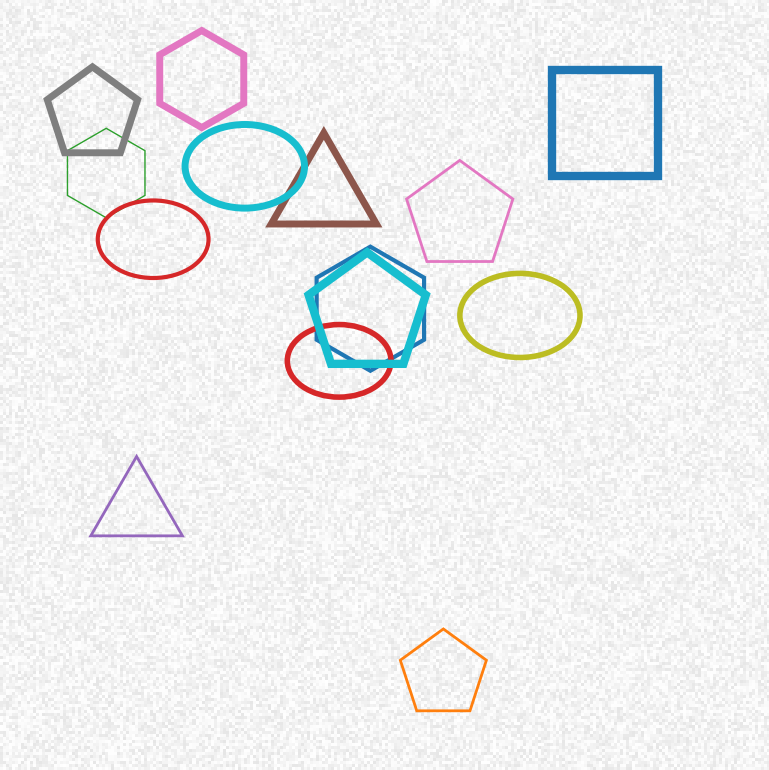[{"shape": "square", "thickness": 3, "radius": 0.34, "center": [0.786, 0.84]}, {"shape": "hexagon", "thickness": 1.5, "radius": 0.4, "center": [0.481, 0.599]}, {"shape": "pentagon", "thickness": 1, "radius": 0.29, "center": [0.576, 0.124]}, {"shape": "hexagon", "thickness": 0.5, "radius": 0.29, "center": [0.138, 0.775]}, {"shape": "oval", "thickness": 1.5, "radius": 0.36, "center": [0.199, 0.689]}, {"shape": "oval", "thickness": 2, "radius": 0.34, "center": [0.44, 0.531]}, {"shape": "triangle", "thickness": 1, "radius": 0.34, "center": [0.177, 0.338]}, {"shape": "triangle", "thickness": 2.5, "radius": 0.39, "center": [0.421, 0.749]}, {"shape": "hexagon", "thickness": 2.5, "radius": 0.32, "center": [0.262, 0.897]}, {"shape": "pentagon", "thickness": 1, "radius": 0.36, "center": [0.597, 0.719]}, {"shape": "pentagon", "thickness": 2.5, "radius": 0.31, "center": [0.12, 0.851]}, {"shape": "oval", "thickness": 2, "radius": 0.39, "center": [0.675, 0.59]}, {"shape": "pentagon", "thickness": 3, "radius": 0.4, "center": [0.477, 0.592]}, {"shape": "oval", "thickness": 2.5, "radius": 0.39, "center": [0.318, 0.784]}]